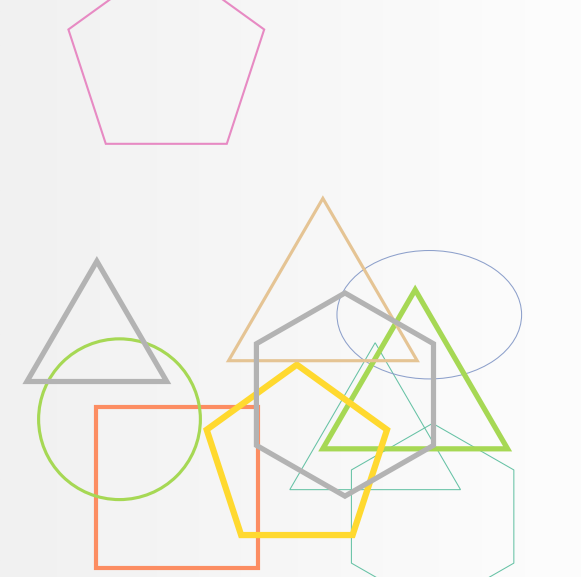[{"shape": "hexagon", "thickness": 0.5, "radius": 0.81, "center": [0.744, 0.105]}, {"shape": "triangle", "thickness": 0.5, "radius": 0.85, "center": [0.645, 0.236]}, {"shape": "square", "thickness": 2, "radius": 0.7, "center": [0.304, 0.155]}, {"shape": "oval", "thickness": 0.5, "radius": 0.79, "center": [0.739, 0.454]}, {"shape": "pentagon", "thickness": 1, "radius": 0.89, "center": [0.286, 0.893]}, {"shape": "circle", "thickness": 1.5, "radius": 0.7, "center": [0.206, 0.273]}, {"shape": "triangle", "thickness": 2.5, "radius": 0.92, "center": [0.714, 0.314]}, {"shape": "pentagon", "thickness": 3, "radius": 0.82, "center": [0.511, 0.205]}, {"shape": "triangle", "thickness": 1.5, "radius": 0.94, "center": [0.555, 0.468]}, {"shape": "hexagon", "thickness": 2.5, "radius": 0.88, "center": [0.593, 0.316]}, {"shape": "triangle", "thickness": 2.5, "radius": 0.69, "center": [0.167, 0.408]}]